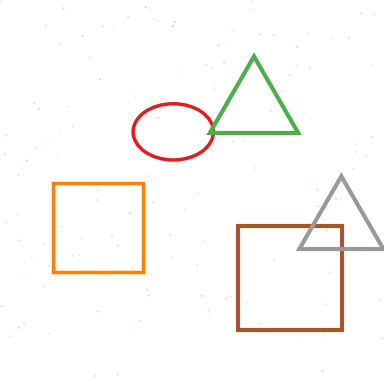[{"shape": "oval", "thickness": 2.5, "radius": 0.52, "center": [0.45, 0.658]}, {"shape": "triangle", "thickness": 3, "radius": 0.66, "center": [0.66, 0.721]}, {"shape": "square", "thickness": 2.5, "radius": 0.58, "center": [0.254, 0.409]}, {"shape": "square", "thickness": 3, "radius": 0.67, "center": [0.753, 0.278]}, {"shape": "triangle", "thickness": 3, "radius": 0.63, "center": [0.887, 0.416]}]